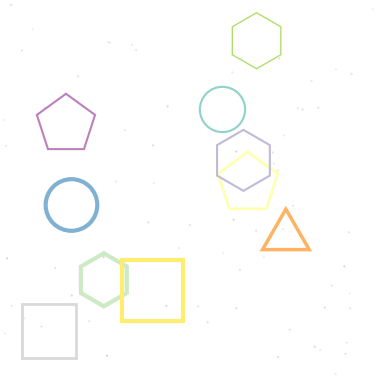[{"shape": "circle", "thickness": 1.5, "radius": 0.29, "center": [0.578, 0.716]}, {"shape": "pentagon", "thickness": 2, "radius": 0.41, "center": [0.644, 0.524]}, {"shape": "hexagon", "thickness": 1.5, "radius": 0.4, "center": [0.632, 0.584]}, {"shape": "circle", "thickness": 3, "radius": 0.34, "center": [0.186, 0.468]}, {"shape": "triangle", "thickness": 2.5, "radius": 0.35, "center": [0.742, 0.387]}, {"shape": "hexagon", "thickness": 1, "radius": 0.36, "center": [0.666, 0.894]}, {"shape": "square", "thickness": 2, "radius": 0.35, "center": [0.127, 0.14]}, {"shape": "pentagon", "thickness": 1.5, "radius": 0.4, "center": [0.171, 0.677]}, {"shape": "hexagon", "thickness": 3, "radius": 0.34, "center": [0.27, 0.273]}, {"shape": "square", "thickness": 3, "radius": 0.39, "center": [0.396, 0.246]}]